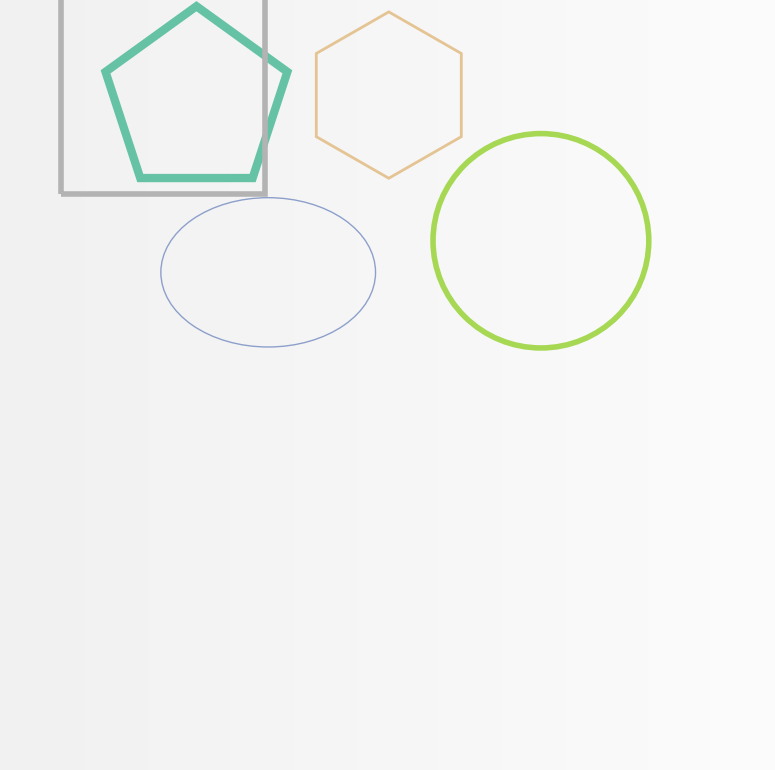[{"shape": "pentagon", "thickness": 3, "radius": 0.62, "center": [0.253, 0.869]}, {"shape": "oval", "thickness": 0.5, "radius": 0.69, "center": [0.346, 0.646]}, {"shape": "circle", "thickness": 2, "radius": 0.7, "center": [0.698, 0.687]}, {"shape": "hexagon", "thickness": 1, "radius": 0.54, "center": [0.502, 0.877]}, {"shape": "square", "thickness": 2, "radius": 0.66, "center": [0.211, 0.881]}]